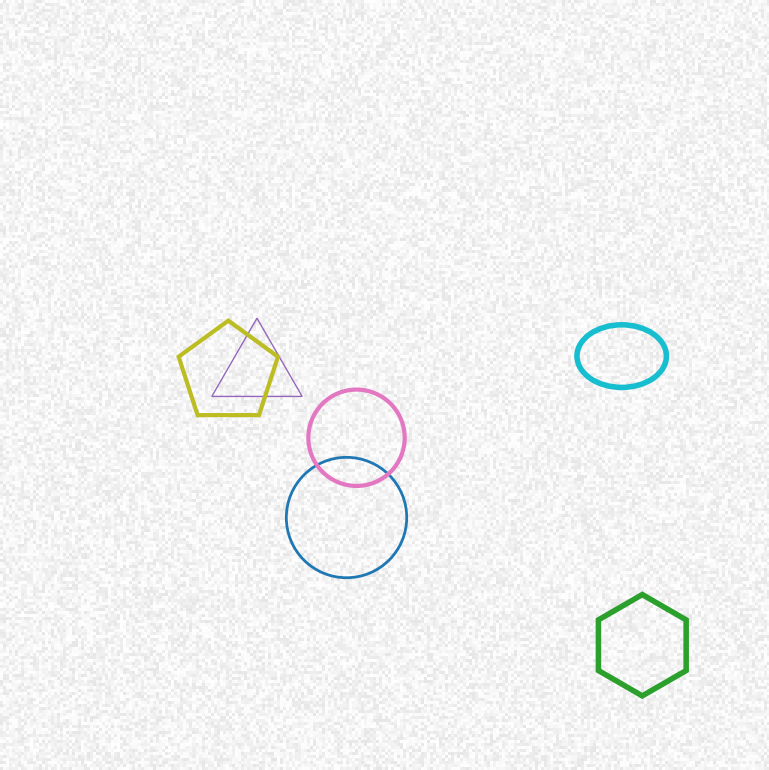[{"shape": "circle", "thickness": 1, "radius": 0.39, "center": [0.45, 0.328]}, {"shape": "hexagon", "thickness": 2, "radius": 0.33, "center": [0.834, 0.162]}, {"shape": "triangle", "thickness": 0.5, "radius": 0.34, "center": [0.334, 0.519]}, {"shape": "circle", "thickness": 1.5, "radius": 0.31, "center": [0.463, 0.431]}, {"shape": "pentagon", "thickness": 1.5, "radius": 0.34, "center": [0.296, 0.516]}, {"shape": "oval", "thickness": 2, "radius": 0.29, "center": [0.807, 0.538]}]